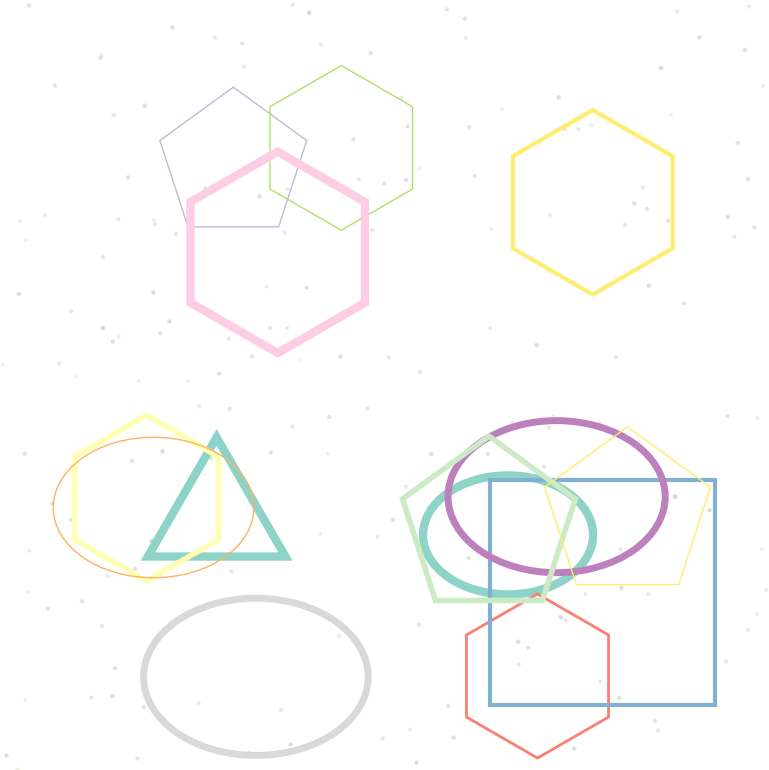[{"shape": "triangle", "thickness": 3, "radius": 0.52, "center": [0.281, 0.329]}, {"shape": "oval", "thickness": 3, "radius": 0.55, "center": [0.66, 0.305]}, {"shape": "hexagon", "thickness": 2, "radius": 0.54, "center": [0.19, 0.353]}, {"shape": "pentagon", "thickness": 0.5, "radius": 0.5, "center": [0.303, 0.787]}, {"shape": "hexagon", "thickness": 1, "radius": 0.53, "center": [0.698, 0.122]}, {"shape": "square", "thickness": 1.5, "radius": 0.73, "center": [0.783, 0.231]}, {"shape": "oval", "thickness": 0.5, "radius": 0.65, "center": [0.199, 0.341]}, {"shape": "hexagon", "thickness": 0.5, "radius": 0.53, "center": [0.443, 0.808]}, {"shape": "hexagon", "thickness": 3, "radius": 0.65, "center": [0.361, 0.672]}, {"shape": "oval", "thickness": 2.5, "radius": 0.73, "center": [0.332, 0.121]}, {"shape": "oval", "thickness": 2.5, "radius": 0.71, "center": [0.723, 0.355]}, {"shape": "pentagon", "thickness": 2, "radius": 0.59, "center": [0.635, 0.316]}, {"shape": "hexagon", "thickness": 1.5, "radius": 0.6, "center": [0.77, 0.737]}, {"shape": "pentagon", "thickness": 0.5, "radius": 0.57, "center": [0.815, 0.332]}]